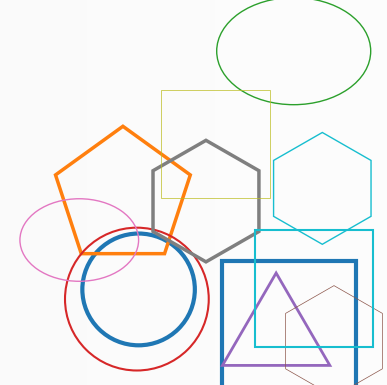[{"shape": "square", "thickness": 3, "radius": 0.86, "center": [0.746, 0.148]}, {"shape": "circle", "thickness": 3, "radius": 0.73, "center": [0.358, 0.248]}, {"shape": "pentagon", "thickness": 2.5, "radius": 0.91, "center": [0.317, 0.489]}, {"shape": "oval", "thickness": 1, "radius": 0.99, "center": [0.758, 0.867]}, {"shape": "circle", "thickness": 1.5, "radius": 0.93, "center": [0.353, 0.223]}, {"shape": "triangle", "thickness": 2, "radius": 0.8, "center": [0.713, 0.131]}, {"shape": "hexagon", "thickness": 0.5, "radius": 0.72, "center": [0.862, 0.114]}, {"shape": "oval", "thickness": 1, "radius": 0.77, "center": [0.205, 0.377]}, {"shape": "hexagon", "thickness": 2.5, "radius": 0.79, "center": [0.532, 0.478]}, {"shape": "square", "thickness": 0.5, "radius": 0.7, "center": [0.557, 0.627]}, {"shape": "hexagon", "thickness": 1, "radius": 0.73, "center": [0.832, 0.511]}, {"shape": "square", "thickness": 1.5, "radius": 0.76, "center": [0.811, 0.25]}]